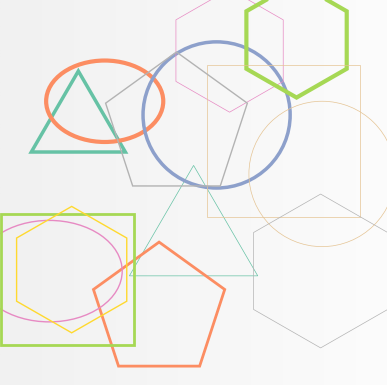[{"shape": "triangle", "thickness": 2.5, "radius": 0.7, "center": [0.202, 0.675]}, {"shape": "triangle", "thickness": 0.5, "radius": 0.96, "center": [0.5, 0.379]}, {"shape": "pentagon", "thickness": 2, "radius": 0.89, "center": [0.411, 0.193]}, {"shape": "oval", "thickness": 3, "radius": 0.76, "center": [0.27, 0.737]}, {"shape": "circle", "thickness": 2.5, "radius": 0.95, "center": [0.559, 0.701]}, {"shape": "oval", "thickness": 1, "radius": 0.94, "center": [0.127, 0.296]}, {"shape": "hexagon", "thickness": 0.5, "radius": 0.8, "center": [0.592, 0.868]}, {"shape": "hexagon", "thickness": 3, "radius": 0.75, "center": [0.765, 0.896]}, {"shape": "square", "thickness": 2, "radius": 0.85, "center": [0.174, 0.274]}, {"shape": "hexagon", "thickness": 1, "radius": 0.82, "center": [0.185, 0.3]}, {"shape": "square", "thickness": 0.5, "radius": 0.99, "center": [0.732, 0.634]}, {"shape": "circle", "thickness": 0.5, "radius": 0.94, "center": [0.831, 0.548]}, {"shape": "pentagon", "thickness": 1, "radius": 0.96, "center": [0.455, 0.673]}, {"shape": "hexagon", "thickness": 0.5, "radius": 1.0, "center": [0.827, 0.296]}]